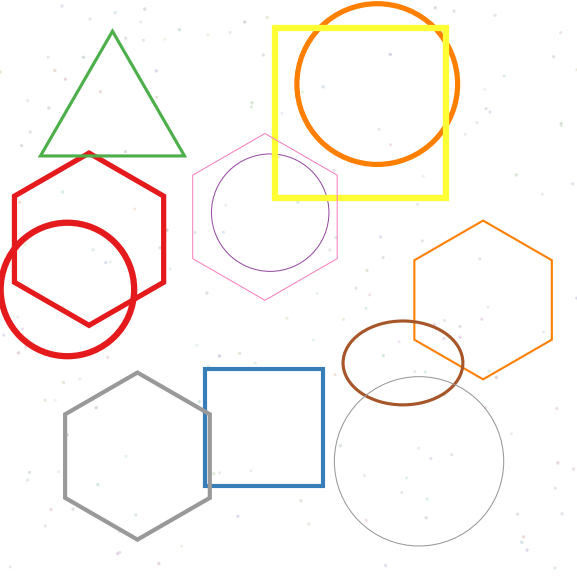[{"shape": "circle", "thickness": 3, "radius": 0.58, "center": [0.117, 0.498]}, {"shape": "hexagon", "thickness": 2.5, "radius": 0.75, "center": [0.154, 0.585]}, {"shape": "square", "thickness": 2, "radius": 0.51, "center": [0.457, 0.259]}, {"shape": "triangle", "thickness": 1.5, "radius": 0.72, "center": [0.195, 0.801]}, {"shape": "circle", "thickness": 0.5, "radius": 0.51, "center": [0.468, 0.631]}, {"shape": "circle", "thickness": 2.5, "radius": 0.7, "center": [0.653, 0.854]}, {"shape": "hexagon", "thickness": 1, "radius": 0.69, "center": [0.837, 0.48]}, {"shape": "square", "thickness": 3, "radius": 0.74, "center": [0.624, 0.803]}, {"shape": "oval", "thickness": 1.5, "radius": 0.52, "center": [0.698, 0.371]}, {"shape": "hexagon", "thickness": 0.5, "radius": 0.72, "center": [0.459, 0.624]}, {"shape": "hexagon", "thickness": 2, "radius": 0.72, "center": [0.238, 0.209]}, {"shape": "circle", "thickness": 0.5, "radius": 0.73, "center": [0.726, 0.2]}]